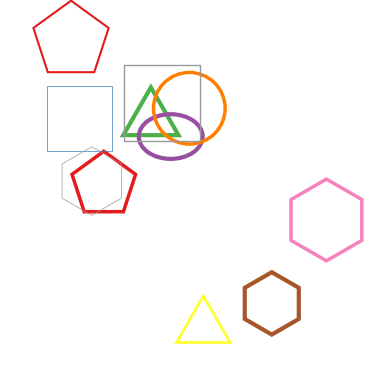[{"shape": "pentagon", "thickness": 1.5, "radius": 0.51, "center": [0.185, 0.896]}, {"shape": "pentagon", "thickness": 2.5, "radius": 0.43, "center": [0.27, 0.52]}, {"shape": "square", "thickness": 0.5, "radius": 0.42, "center": [0.206, 0.691]}, {"shape": "triangle", "thickness": 3, "radius": 0.41, "center": [0.392, 0.69]}, {"shape": "oval", "thickness": 3, "radius": 0.41, "center": [0.443, 0.645]}, {"shape": "circle", "thickness": 2.5, "radius": 0.46, "center": [0.492, 0.719]}, {"shape": "triangle", "thickness": 2, "radius": 0.4, "center": [0.528, 0.151]}, {"shape": "hexagon", "thickness": 3, "radius": 0.41, "center": [0.706, 0.212]}, {"shape": "hexagon", "thickness": 2.5, "radius": 0.53, "center": [0.848, 0.429]}, {"shape": "hexagon", "thickness": 0.5, "radius": 0.45, "center": [0.238, 0.53]}, {"shape": "square", "thickness": 1, "radius": 0.49, "center": [0.421, 0.733]}]